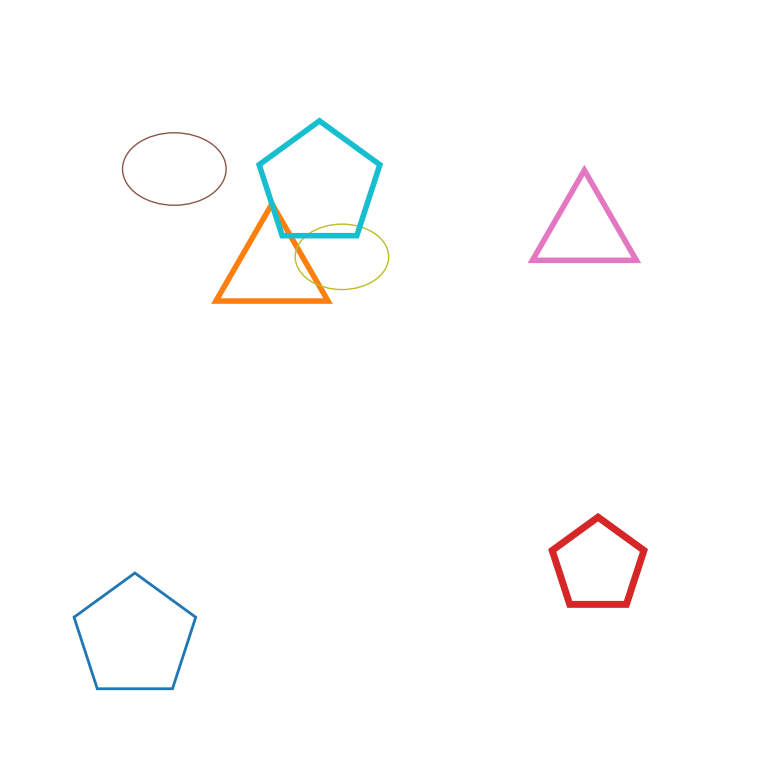[{"shape": "pentagon", "thickness": 1, "radius": 0.42, "center": [0.175, 0.173]}, {"shape": "triangle", "thickness": 2, "radius": 0.42, "center": [0.353, 0.651]}, {"shape": "pentagon", "thickness": 2.5, "radius": 0.31, "center": [0.777, 0.266]}, {"shape": "oval", "thickness": 0.5, "radius": 0.34, "center": [0.226, 0.781]}, {"shape": "triangle", "thickness": 2, "radius": 0.39, "center": [0.759, 0.701]}, {"shape": "oval", "thickness": 0.5, "radius": 0.3, "center": [0.444, 0.666]}, {"shape": "pentagon", "thickness": 2, "radius": 0.41, "center": [0.415, 0.761]}]